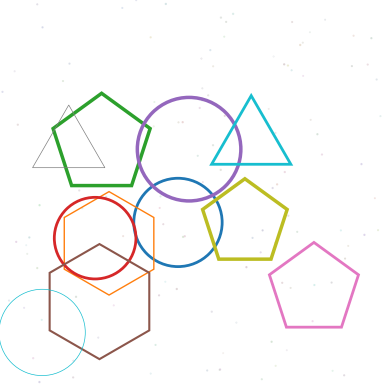[{"shape": "circle", "thickness": 2, "radius": 0.57, "center": [0.462, 0.422]}, {"shape": "hexagon", "thickness": 1, "radius": 0.67, "center": [0.283, 0.368]}, {"shape": "pentagon", "thickness": 2.5, "radius": 0.66, "center": [0.264, 0.625]}, {"shape": "circle", "thickness": 2, "radius": 0.53, "center": [0.247, 0.381]}, {"shape": "circle", "thickness": 2.5, "radius": 0.67, "center": [0.491, 0.613]}, {"shape": "hexagon", "thickness": 1.5, "radius": 0.75, "center": [0.258, 0.217]}, {"shape": "pentagon", "thickness": 2, "radius": 0.61, "center": [0.815, 0.249]}, {"shape": "triangle", "thickness": 0.5, "radius": 0.54, "center": [0.179, 0.619]}, {"shape": "pentagon", "thickness": 2.5, "radius": 0.58, "center": [0.636, 0.42]}, {"shape": "circle", "thickness": 0.5, "radius": 0.56, "center": [0.109, 0.137]}, {"shape": "triangle", "thickness": 2, "radius": 0.59, "center": [0.653, 0.633]}]